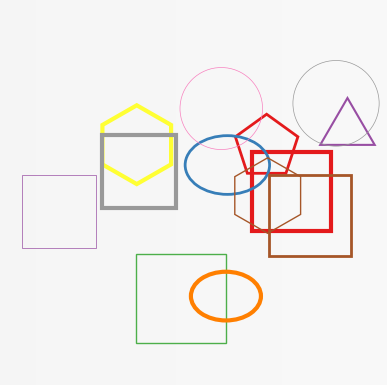[{"shape": "pentagon", "thickness": 2, "radius": 0.42, "center": [0.688, 0.619]}, {"shape": "square", "thickness": 3, "radius": 0.51, "center": [0.752, 0.503]}, {"shape": "oval", "thickness": 2, "radius": 0.54, "center": [0.587, 0.571]}, {"shape": "square", "thickness": 1, "radius": 0.58, "center": [0.468, 0.225]}, {"shape": "square", "thickness": 0.5, "radius": 0.48, "center": [0.153, 0.451]}, {"shape": "triangle", "thickness": 1.5, "radius": 0.41, "center": [0.897, 0.664]}, {"shape": "oval", "thickness": 3, "radius": 0.45, "center": [0.583, 0.231]}, {"shape": "hexagon", "thickness": 3, "radius": 0.51, "center": [0.353, 0.624]}, {"shape": "square", "thickness": 2, "radius": 0.53, "center": [0.8, 0.44]}, {"shape": "hexagon", "thickness": 1, "radius": 0.49, "center": [0.691, 0.492]}, {"shape": "circle", "thickness": 0.5, "radius": 0.53, "center": [0.571, 0.718]}, {"shape": "square", "thickness": 3, "radius": 0.48, "center": [0.358, 0.555]}, {"shape": "circle", "thickness": 0.5, "radius": 0.56, "center": [0.867, 0.732]}]